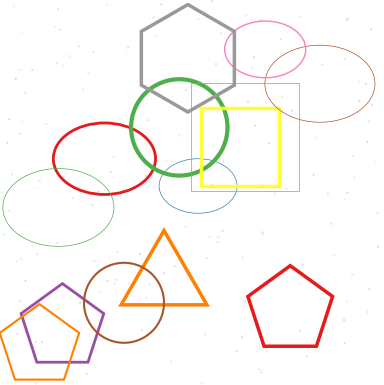[{"shape": "oval", "thickness": 2, "radius": 0.66, "center": [0.271, 0.588]}, {"shape": "pentagon", "thickness": 2.5, "radius": 0.58, "center": [0.754, 0.194]}, {"shape": "oval", "thickness": 0.5, "radius": 0.51, "center": [0.515, 0.517]}, {"shape": "circle", "thickness": 3, "radius": 0.63, "center": [0.466, 0.669]}, {"shape": "oval", "thickness": 0.5, "radius": 0.72, "center": [0.152, 0.461]}, {"shape": "pentagon", "thickness": 2, "radius": 0.56, "center": [0.162, 0.151]}, {"shape": "pentagon", "thickness": 1.5, "radius": 0.54, "center": [0.103, 0.102]}, {"shape": "triangle", "thickness": 2.5, "radius": 0.64, "center": [0.426, 0.273]}, {"shape": "square", "thickness": 2.5, "radius": 0.51, "center": [0.622, 0.618]}, {"shape": "oval", "thickness": 0.5, "radius": 0.71, "center": [0.831, 0.783]}, {"shape": "circle", "thickness": 1.5, "radius": 0.52, "center": [0.322, 0.214]}, {"shape": "oval", "thickness": 1, "radius": 0.53, "center": [0.689, 0.872]}, {"shape": "square", "thickness": 0.5, "radius": 0.7, "center": [0.635, 0.645]}, {"shape": "hexagon", "thickness": 2.5, "radius": 0.7, "center": [0.488, 0.849]}]